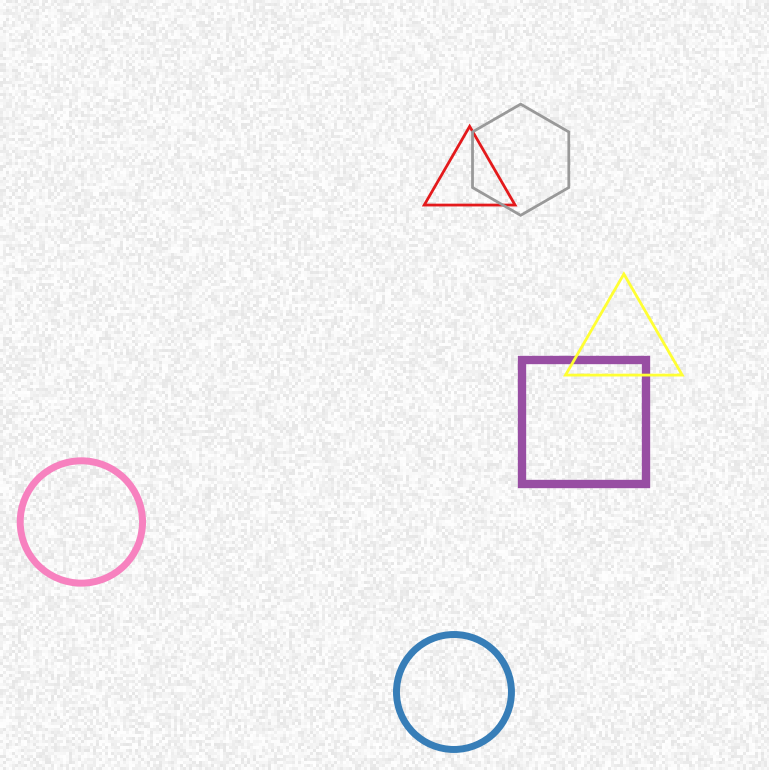[{"shape": "triangle", "thickness": 1, "radius": 0.34, "center": [0.61, 0.768]}, {"shape": "circle", "thickness": 2.5, "radius": 0.37, "center": [0.59, 0.101]}, {"shape": "square", "thickness": 3, "radius": 0.4, "center": [0.758, 0.452]}, {"shape": "triangle", "thickness": 1, "radius": 0.44, "center": [0.81, 0.557]}, {"shape": "circle", "thickness": 2.5, "radius": 0.4, "center": [0.106, 0.322]}, {"shape": "hexagon", "thickness": 1, "radius": 0.36, "center": [0.676, 0.793]}]